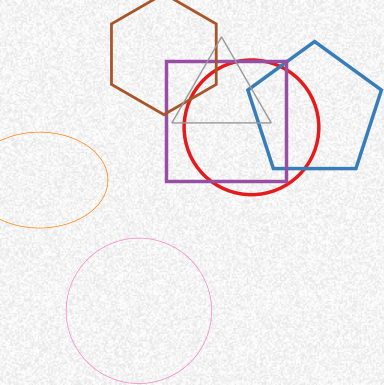[{"shape": "circle", "thickness": 2.5, "radius": 0.87, "center": [0.653, 0.669]}, {"shape": "pentagon", "thickness": 2.5, "radius": 0.91, "center": [0.817, 0.71]}, {"shape": "square", "thickness": 2.5, "radius": 0.78, "center": [0.586, 0.686]}, {"shape": "oval", "thickness": 0.5, "radius": 0.89, "center": [0.102, 0.532]}, {"shape": "hexagon", "thickness": 2, "radius": 0.79, "center": [0.426, 0.859]}, {"shape": "circle", "thickness": 0.5, "radius": 0.94, "center": [0.361, 0.193]}, {"shape": "triangle", "thickness": 1, "radius": 0.74, "center": [0.576, 0.755]}]